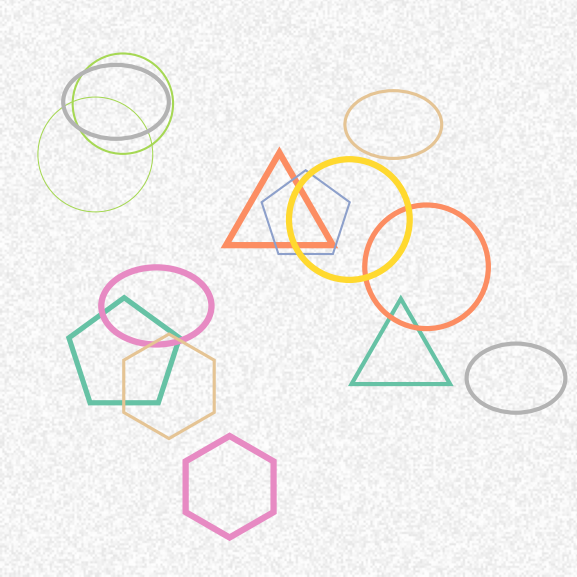[{"shape": "triangle", "thickness": 2, "radius": 0.49, "center": [0.694, 0.383]}, {"shape": "pentagon", "thickness": 2.5, "radius": 0.5, "center": [0.215, 0.383]}, {"shape": "circle", "thickness": 2.5, "radius": 0.54, "center": [0.739, 0.537]}, {"shape": "triangle", "thickness": 3, "radius": 0.53, "center": [0.484, 0.628]}, {"shape": "pentagon", "thickness": 1, "radius": 0.4, "center": [0.529, 0.624]}, {"shape": "oval", "thickness": 3, "radius": 0.48, "center": [0.271, 0.469]}, {"shape": "hexagon", "thickness": 3, "radius": 0.44, "center": [0.398, 0.156]}, {"shape": "circle", "thickness": 0.5, "radius": 0.5, "center": [0.165, 0.732]}, {"shape": "circle", "thickness": 1, "radius": 0.43, "center": [0.213, 0.82]}, {"shape": "circle", "thickness": 3, "radius": 0.52, "center": [0.605, 0.619]}, {"shape": "oval", "thickness": 1.5, "radius": 0.42, "center": [0.681, 0.783]}, {"shape": "hexagon", "thickness": 1.5, "radius": 0.45, "center": [0.293, 0.33]}, {"shape": "oval", "thickness": 2, "radius": 0.46, "center": [0.201, 0.823]}, {"shape": "oval", "thickness": 2, "radius": 0.43, "center": [0.893, 0.344]}]